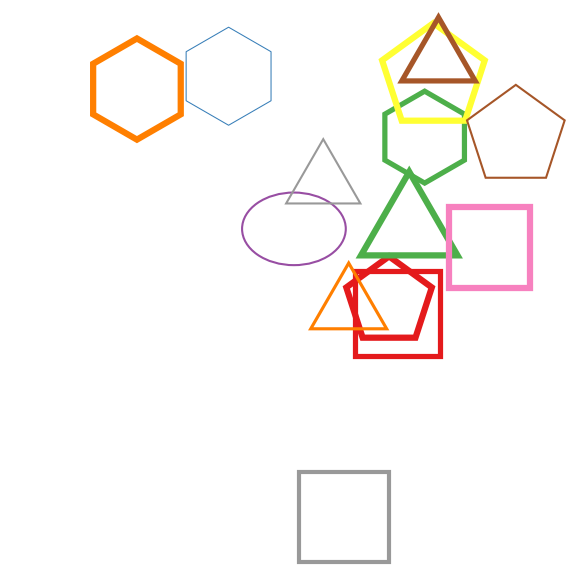[{"shape": "square", "thickness": 2.5, "radius": 0.37, "center": [0.688, 0.457]}, {"shape": "pentagon", "thickness": 3, "radius": 0.39, "center": [0.674, 0.477]}, {"shape": "hexagon", "thickness": 0.5, "radius": 0.42, "center": [0.396, 0.867]}, {"shape": "hexagon", "thickness": 2.5, "radius": 0.4, "center": [0.735, 0.762]}, {"shape": "triangle", "thickness": 3, "radius": 0.48, "center": [0.709, 0.605]}, {"shape": "oval", "thickness": 1, "radius": 0.45, "center": [0.509, 0.603]}, {"shape": "triangle", "thickness": 1.5, "radius": 0.38, "center": [0.604, 0.468]}, {"shape": "hexagon", "thickness": 3, "radius": 0.44, "center": [0.237, 0.845]}, {"shape": "pentagon", "thickness": 3, "radius": 0.47, "center": [0.75, 0.866]}, {"shape": "pentagon", "thickness": 1, "radius": 0.44, "center": [0.893, 0.763]}, {"shape": "triangle", "thickness": 2.5, "radius": 0.37, "center": [0.759, 0.896]}, {"shape": "square", "thickness": 3, "radius": 0.35, "center": [0.848, 0.57]}, {"shape": "square", "thickness": 2, "radius": 0.39, "center": [0.596, 0.104]}, {"shape": "triangle", "thickness": 1, "radius": 0.37, "center": [0.56, 0.684]}]